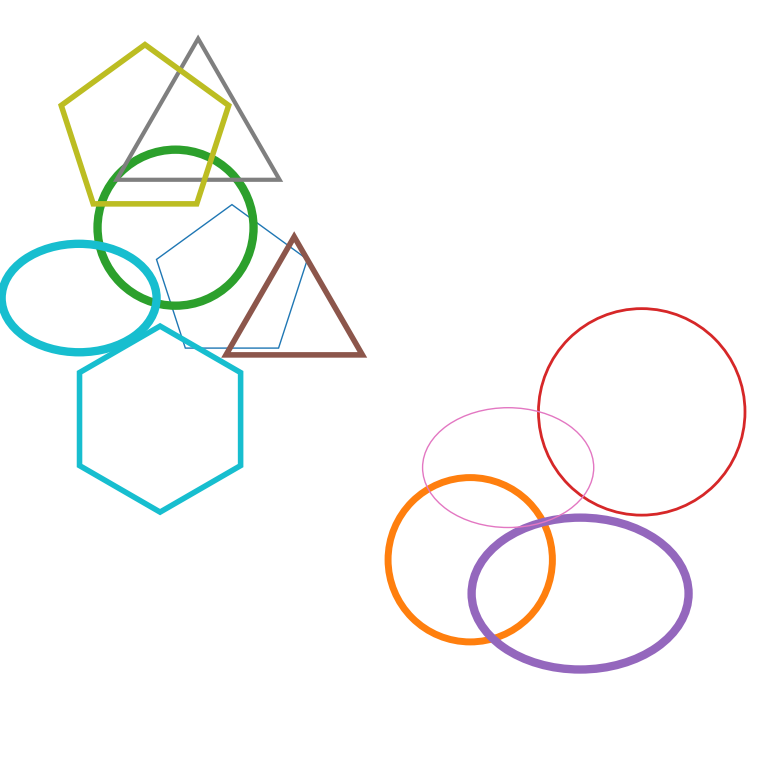[{"shape": "pentagon", "thickness": 0.5, "radius": 0.52, "center": [0.301, 0.631]}, {"shape": "circle", "thickness": 2.5, "radius": 0.53, "center": [0.611, 0.273]}, {"shape": "circle", "thickness": 3, "radius": 0.51, "center": [0.228, 0.704]}, {"shape": "circle", "thickness": 1, "radius": 0.67, "center": [0.833, 0.465]}, {"shape": "oval", "thickness": 3, "radius": 0.7, "center": [0.753, 0.229]}, {"shape": "triangle", "thickness": 2, "radius": 0.51, "center": [0.382, 0.59]}, {"shape": "oval", "thickness": 0.5, "radius": 0.56, "center": [0.66, 0.393]}, {"shape": "triangle", "thickness": 1.5, "radius": 0.61, "center": [0.257, 0.828]}, {"shape": "pentagon", "thickness": 2, "radius": 0.57, "center": [0.188, 0.828]}, {"shape": "oval", "thickness": 3, "radius": 0.5, "center": [0.103, 0.613]}, {"shape": "hexagon", "thickness": 2, "radius": 0.6, "center": [0.208, 0.456]}]